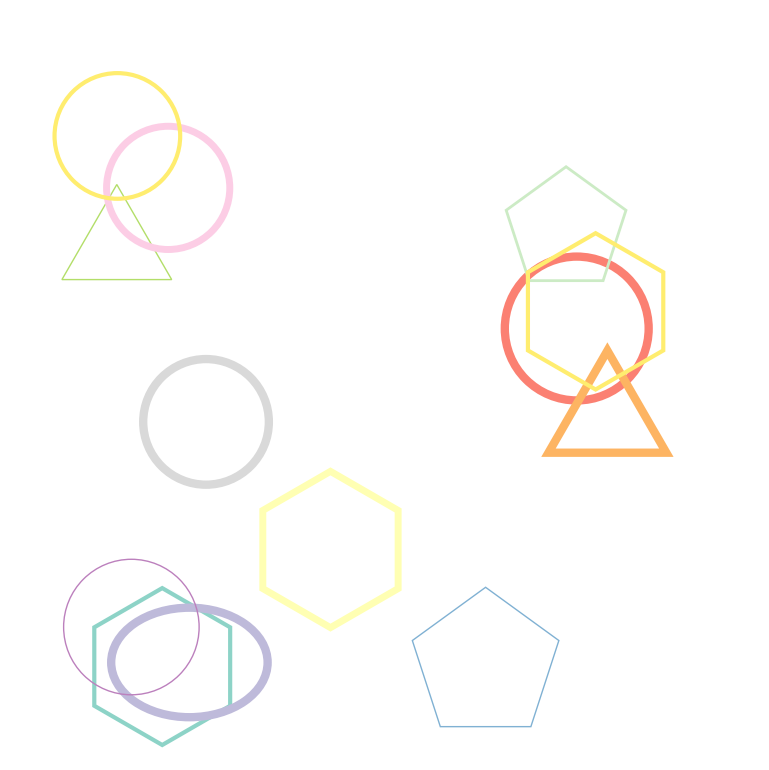[{"shape": "hexagon", "thickness": 1.5, "radius": 0.51, "center": [0.211, 0.134]}, {"shape": "hexagon", "thickness": 2.5, "radius": 0.51, "center": [0.429, 0.286]}, {"shape": "oval", "thickness": 3, "radius": 0.51, "center": [0.246, 0.14]}, {"shape": "circle", "thickness": 3, "radius": 0.47, "center": [0.749, 0.573]}, {"shape": "pentagon", "thickness": 0.5, "radius": 0.5, "center": [0.631, 0.137]}, {"shape": "triangle", "thickness": 3, "radius": 0.44, "center": [0.789, 0.456]}, {"shape": "triangle", "thickness": 0.5, "radius": 0.41, "center": [0.152, 0.678]}, {"shape": "circle", "thickness": 2.5, "radius": 0.4, "center": [0.218, 0.756]}, {"shape": "circle", "thickness": 3, "radius": 0.41, "center": [0.268, 0.452]}, {"shape": "circle", "thickness": 0.5, "radius": 0.44, "center": [0.171, 0.186]}, {"shape": "pentagon", "thickness": 1, "radius": 0.41, "center": [0.735, 0.702]}, {"shape": "circle", "thickness": 1.5, "radius": 0.41, "center": [0.152, 0.823]}, {"shape": "hexagon", "thickness": 1.5, "radius": 0.51, "center": [0.774, 0.596]}]